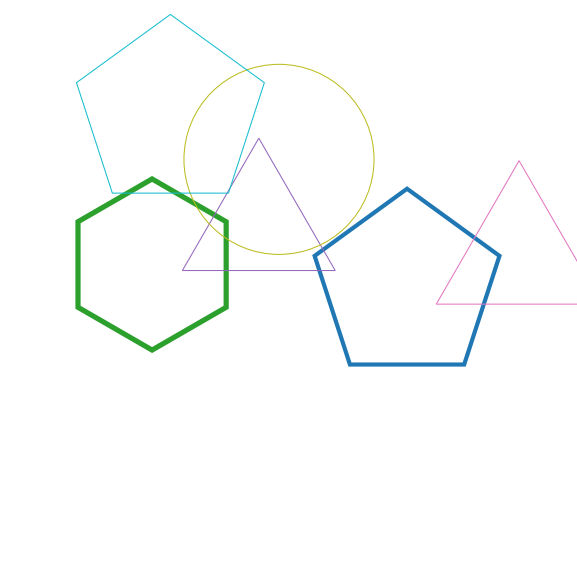[{"shape": "pentagon", "thickness": 2, "radius": 0.84, "center": [0.705, 0.504]}, {"shape": "hexagon", "thickness": 2.5, "radius": 0.74, "center": [0.263, 0.541]}, {"shape": "triangle", "thickness": 0.5, "radius": 0.76, "center": [0.448, 0.607]}, {"shape": "triangle", "thickness": 0.5, "radius": 0.83, "center": [0.899, 0.555]}, {"shape": "circle", "thickness": 0.5, "radius": 0.82, "center": [0.483, 0.723]}, {"shape": "pentagon", "thickness": 0.5, "radius": 0.86, "center": [0.295, 0.803]}]